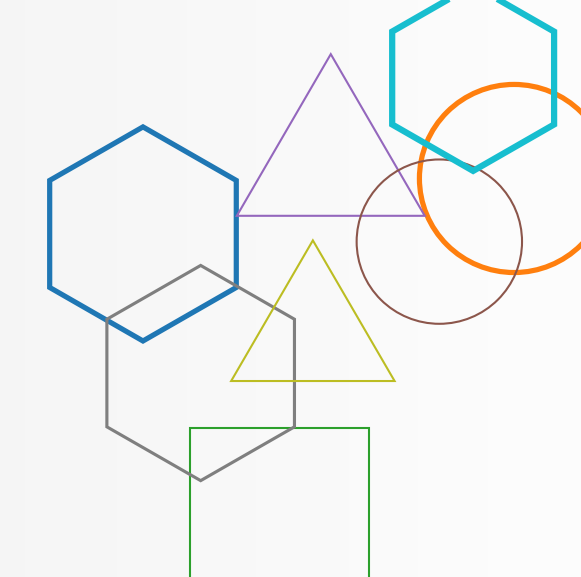[{"shape": "hexagon", "thickness": 2.5, "radius": 0.93, "center": [0.246, 0.594]}, {"shape": "circle", "thickness": 2.5, "radius": 0.81, "center": [0.884, 0.69]}, {"shape": "square", "thickness": 1, "radius": 0.77, "center": [0.481, 0.104]}, {"shape": "triangle", "thickness": 1, "radius": 0.93, "center": [0.569, 0.719]}, {"shape": "circle", "thickness": 1, "radius": 0.71, "center": [0.756, 0.581]}, {"shape": "hexagon", "thickness": 1.5, "radius": 0.93, "center": [0.345, 0.353]}, {"shape": "triangle", "thickness": 1, "radius": 0.81, "center": [0.538, 0.421]}, {"shape": "hexagon", "thickness": 3, "radius": 0.8, "center": [0.814, 0.864]}]